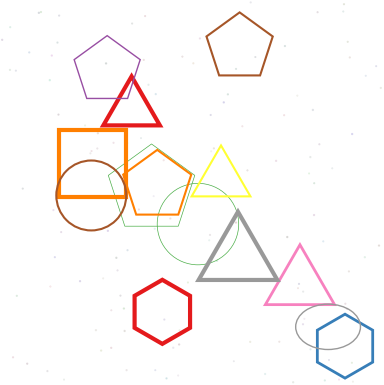[{"shape": "hexagon", "thickness": 3, "radius": 0.42, "center": [0.422, 0.19]}, {"shape": "triangle", "thickness": 3, "radius": 0.42, "center": [0.342, 0.717]}, {"shape": "hexagon", "thickness": 2, "radius": 0.42, "center": [0.896, 0.101]}, {"shape": "circle", "thickness": 0.5, "radius": 0.53, "center": [0.514, 0.418]}, {"shape": "pentagon", "thickness": 0.5, "radius": 0.59, "center": [0.394, 0.508]}, {"shape": "pentagon", "thickness": 1, "radius": 0.45, "center": [0.278, 0.817]}, {"shape": "square", "thickness": 3, "radius": 0.43, "center": [0.241, 0.576]}, {"shape": "pentagon", "thickness": 1.5, "radius": 0.46, "center": [0.408, 0.518]}, {"shape": "triangle", "thickness": 1.5, "radius": 0.44, "center": [0.574, 0.534]}, {"shape": "pentagon", "thickness": 1.5, "radius": 0.45, "center": [0.622, 0.877]}, {"shape": "circle", "thickness": 1.5, "radius": 0.45, "center": [0.237, 0.492]}, {"shape": "triangle", "thickness": 2, "radius": 0.52, "center": [0.779, 0.261]}, {"shape": "triangle", "thickness": 3, "radius": 0.59, "center": [0.618, 0.332]}, {"shape": "oval", "thickness": 1, "radius": 0.42, "center": [0.852, 0.151]}]